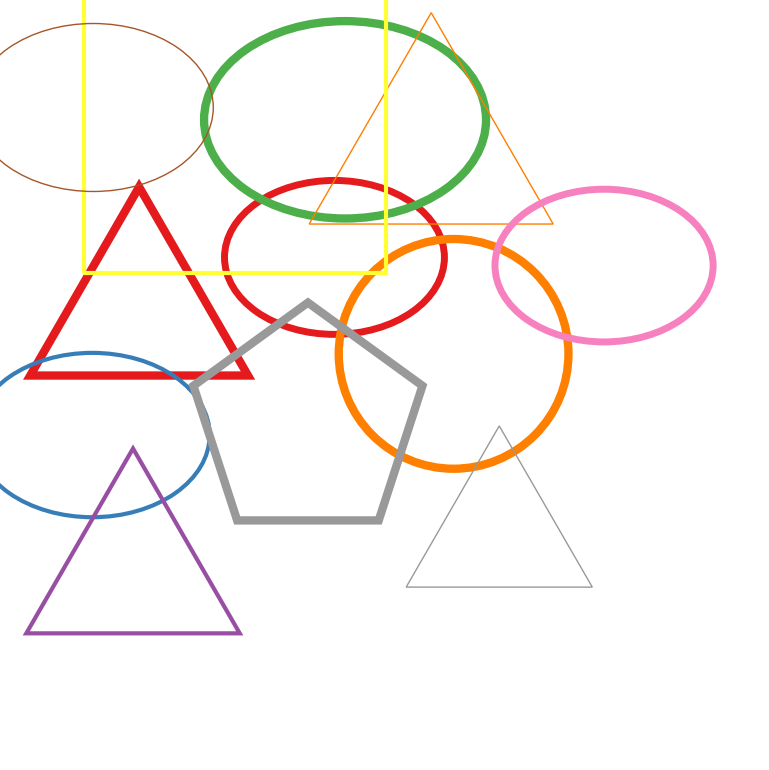[{"shape": "triangle", "thickness": 3, "radius": 0.82, "center": [0.181, 0.594]}, {"shape": "oval", "thickness": 2.5, "radius": 0.71, "center": [0.434, 0.666]}, {"shape": "oval", "thickness": 1.5, "radius": 0.76, "center": [0.12, 0.435]}, {"shape": "oval", "thickness": 3, "radius": 0.92, "center": [0.448, 0.844]}, {"shape": "triangle", "thickness": 1.5, "radius": 0.8, "center": [0.173, 0.257]}, {"shape": "triangle", "thickness": 0.5, "radius": 0.91, "center": [0.56, 0.801]}, {"shape": "circle", "thickness": 3, "radius": 0.75, "center": [0.589, 0.54]}, {"shape": "square", "thickness": 1.5, "radius": 0.98, "center": [0.305, 0.842]}, {"shape": "oval", "thickness": 0.5, "radius": 0.78, "center": [0.121, 0.86]}, {"shape": "oval", "thickness": 2.5, "radius": 0.71, "center": [0.784, 0.655]}, {"shape": "triangle", "thickness": 0.5, "radius": 0.7, "center": [0.648, 0.307]}, {"shape": "pentagon", "thickness": 3, "radius": 0.78, "center": [0.4, 0.451]}]